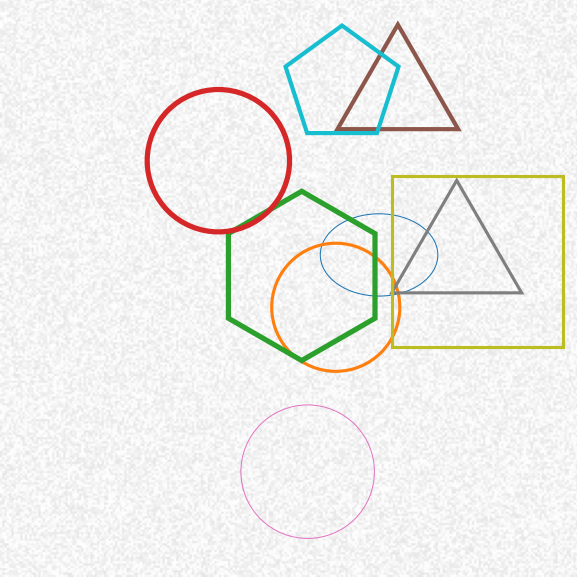[{"shape": "oval", "thickness": 0.5, "radius": 0.51, "center": [0.656, 0.558]}, {"shape": "circle", "thickness": 1.5, "radius": 0.55, "center": [0.581, 0.467]}, {"shape": "hexagon", "thickness": 2.5, "radius": 0.73, "center": [0.522, 0.521]}, {"shape": "circle", "thickness": 2.5, "radius": 0.62, "center": [0.378, 0.721]}, {"shape": "triangle", "thickness": 2, "radius": 0.6, "center": [0.689, 0.836]}, {"shape": "circle", "thickness": 0.5, "radius": 0.58, "center": [0.533, 0.182]}, {"shape": "triangle", "thickness": 1.5, "radius": 0.65, "center": [0.791, 0.557]}, {"shape": "square", "thickness": 1.5, "radius": 0.74, "center": [0.827, 0.547]}, {"shape": "pentagon", "thickness": 2, "radius": 0.51, "center": [0.592, 0.852]}]